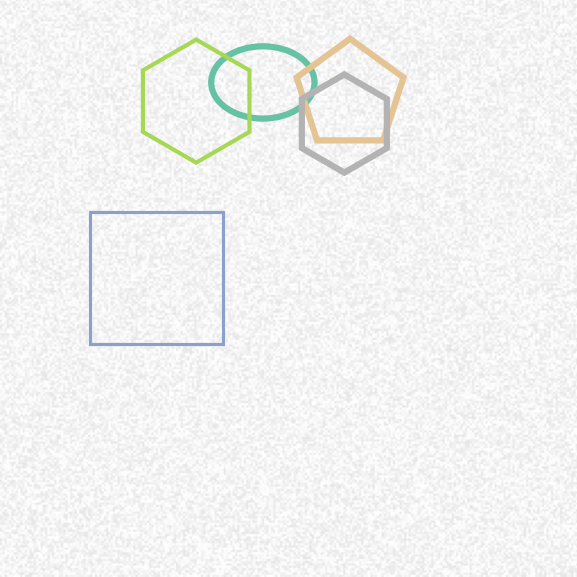[{"shape": "oval", "thickness": 3, "radius": 0.45, "center": [0.455, 0.856]}, {"shape": "square", "thickness": 1.5, "radius": 0.57, "center": [0.271, 0.517]}, {"shape": "hexagon", "thickness": 2, "radius": 0.53, "center": [0.34, 0.824]}, {"shape": "pentagon", "thickness": 3, "radius": 0.49, "center": [0.606, 0.835]}, {"shape": "hexagon", "thickness": 3, "radius": 0.43, "center": [0.596, 0.785]}]